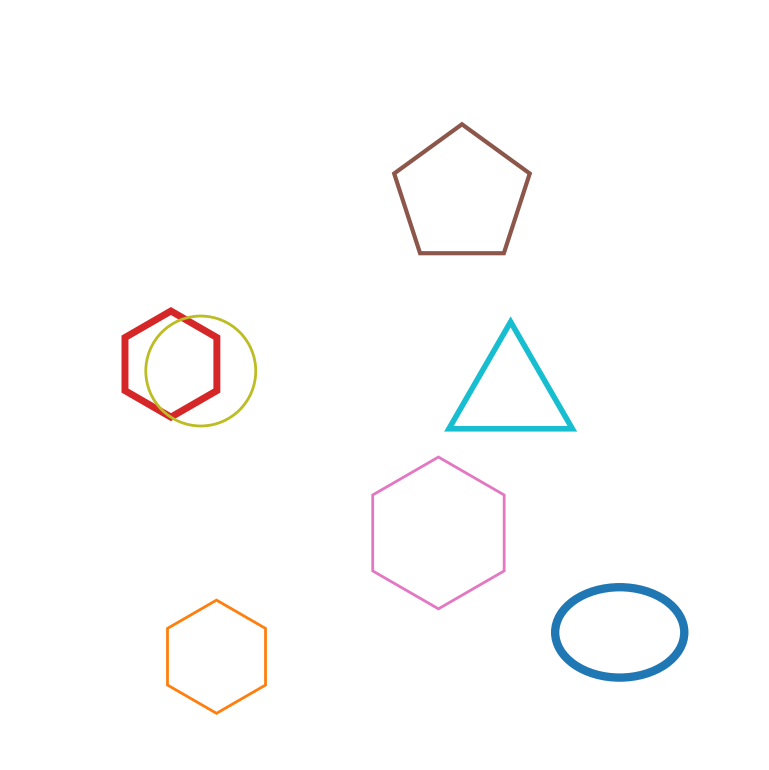[{"shape": "oval", "thickness": 3, "radius": 0.42, "center": [0.805, 0.179]}, {"shape": "hexagon", "thickness": 1, "radius": 0.37, "center": [0.281, 0.147]}, {"shape": "hexagon", "thickness": 2.5, "radius": 0.34, "center": [0.222, 0.527]}, {"shape": "pentagon", "thickness": 1.5, "radius": 0.46, "center": [0.6, 0.746]}, {"shape": "hexagon", "thickness": 1, "radius": 0.49, "center": [0.569, 0.308]}, {"shape": "circle", "thickness": 1, "radius": 0.36, "center": [0.261, 0.518]}, {"shape": "triangle", "thickness": 2, "radius": 0.46, "center": [0.663, 0.489]}]